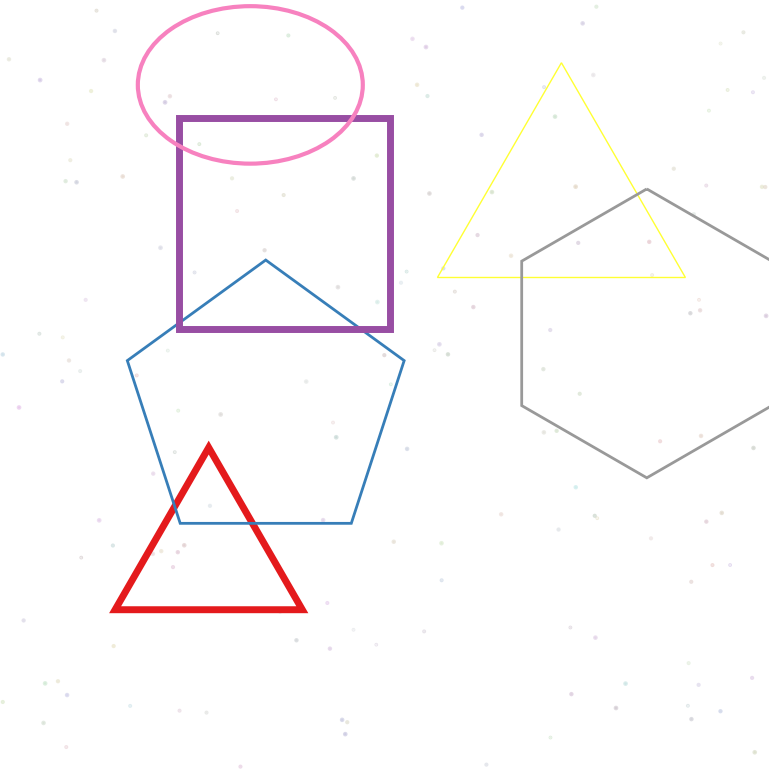[{"shape": "triangle", "thickness": 2.5, "radius": 0.7, "center": [0.271, 0.278]}, {"shape": "pentagon", "thickness": 1, "radius": 0.95, "center": [0.345, 0.473]}, {"shape": "square", "thickness": 2.5, "radius": 0.68, "center": [0.37, 0.709]}, {"shape": "triangle", "thickness": 0.5, "radius": 0.93, "center": [0.729, 0.733]}, {"shape": "oval", "thickness": 1.5, "radius": 0.73, "center": [0.325, 0.89]}, {"shape": "hexagon", "thickness": 1, "radius": 0.94, "center": [0.84, 0.567]}]